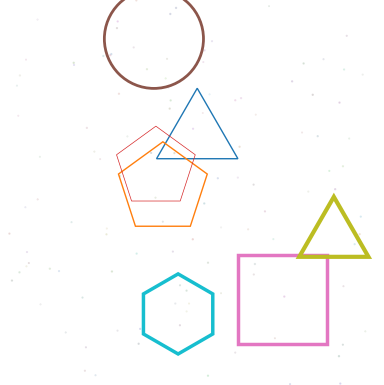[{"shape": "triangle", "thickness": 1, "radius": 0.61, "center": [0.512, 0.649]}, {"shape": "pentagon", "thickness": 1, "radius": 0.61, "center": [0.423, 0.51]}, {"shape": "pentagon", "thickness": 0.5, "radius": 0.54, "center": [0.405, 0.565]}, {"shape": "circle", "thickness": 2, "radius": 0.64, "center": [0.4, 0.899]}, {"shape": "square", "thickness": 2.5, "radius": 0.58, "center": [0.735, 0.222]}, {"shape": "triangle", "thickness": 3, "radius": 0.52, "center": [0.867, 0.385]}, {"shape": "hexagon", "thickness": 2.5, "radius": 0.52, "center": [0.463, 0.185]}]